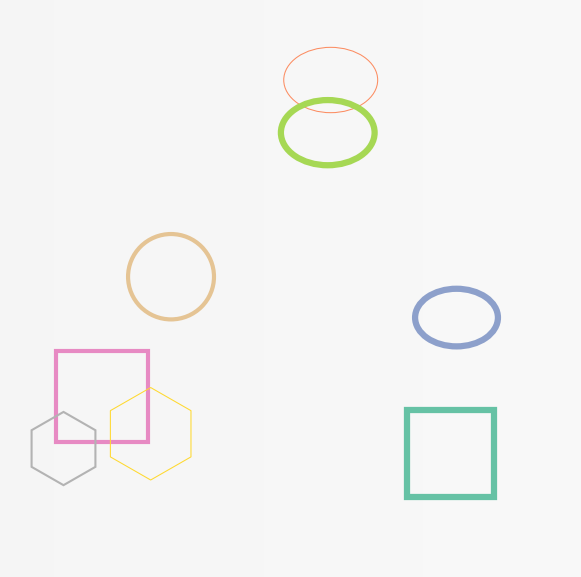[{"shape": "square", "thickness": 3, "radius": 0.38, "center": [0.775, 0.214]}, {"shape": "oval", "thickness": 0.5, "radius": 0.4, "center": [0.569, 0.861]}, {"shape": "oval", "thickness": 3, "radius": 0.36, "center": [0.785, 0.449]}, {"shape": "square", "thickness": 2, "radius": 0.4, "center": [0.175, 0.313]}, {"shape": "oval", "thickness": 3, "radius": 0.4, "center": [0.564, 0.769]}, {"shape": "hexagon", "thickness": 0.5, "radius": 0.4, "center": [0.259, 0.248]}, {"shape": "circle", "thickness": 2, "radius": 0.37, "center": [0.294, 0.52]}, {"shape": "hexagon", "thickness": 1, "radius": 0.32, "center": [0.109, 0.222]}]